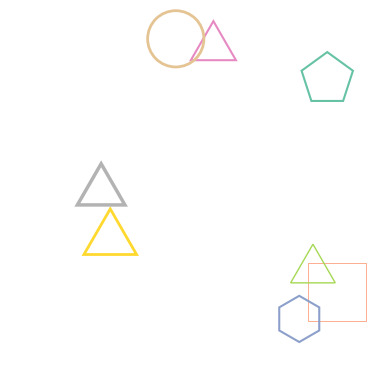[{"shape": "pentagon", "thickness": 1.5, "radius": 0.35, "center": [0.85, 0.795]}, {"shape": "square", "thickness": 0.5, "radius": 0.38, "center": [0.874, 0.24]}, {"shape": "hexagon", "thickness": 1.5, "radius": 0.3, "center": [0.777, 0.172]}, {"shape": "triangle", "thickness": 1.5, "radius": 0.34, "center": [0.554, 0.877]}, {"shape": "triangle", "thickness": 1, "radius": 0.33, "center": [0.813, 0.299]}, {"shape": "triangle", "thickness": 2, "radius": 0.39, "center": [0.286, 0.378]}, {"shape": "circle", "thickness": 2, "radius": 0.37, "center": [0.457, 0.899]}, {"shape": "triangle", "thickness": 2.5, "radius": 0.36, "center": [0.263, 0.503]}]